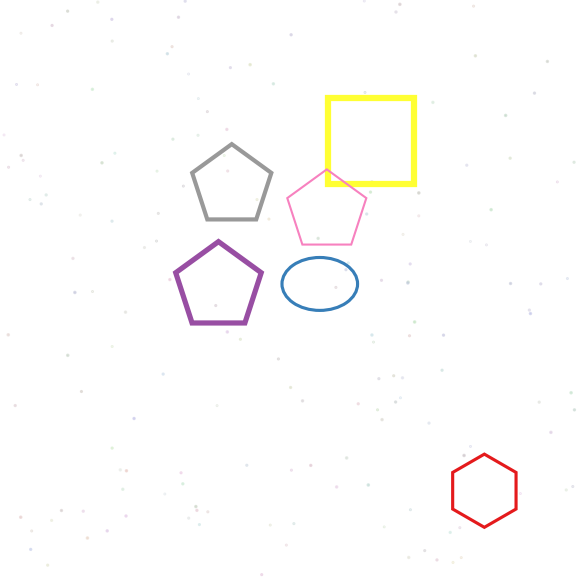[{"shape": "hexagon", "thickness": 1.5, "radius": 0.32, "center": [0.839, 0.149]}, {"shape": "oval", "thickness": 1.5, "radius": 0.33, "center": [0.554, 0.507]}, {"shape": "pentagon", "thickness": 2.5, "radius": 0.39, "center": [0.378, 0.503]}, {"shape": "square", "thickness": 3, "radius": 0.37, "center": [0.643, 0.755]}, {"shape": "pentagon", "thickness": 1, "radius": 0.36, "center": [0.566, 0.634]}, {"shape": "pentagon", "thickness": 2, "radius": 0.36, "center": [0.401, 0.677]}]